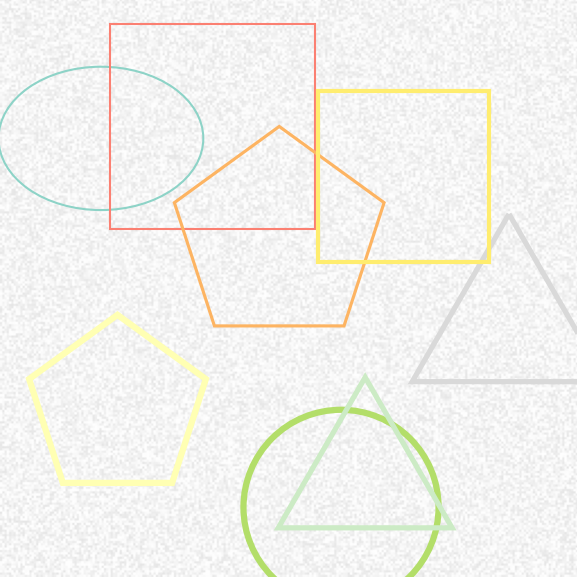[{"shape": "oval", "thickness": 1, "radius": 0.89, "center": [0.175, 0.759]}, {"shape": "pentagon", "thickness": 3, "radius": 0.8, "center": [0.203, 0.293]}, {"shape": "square", "thickness": 1, "radius": 0.89, "center": [0.368, 0.78]}, {"shape": "pentagon", "thickness": 1.5, "radius": 0.95, "center": [0.484, 0.589]}, {"shape": "circle", "thickness": 3, "radius": 0.84, "center": [0.591, 0.121]}, {"shape": "triangle", "thickness": 2.5, "radius": 0.97, "center": [0.881, 0.435]}, {"shape": "triangle", "thickness": 2.5, "radius": 0.87, "center": [0.632, 0.172]}, {"shape": "square", "thickness": 2, "radius": 0.74, "center": [0.699, 0.693]}]